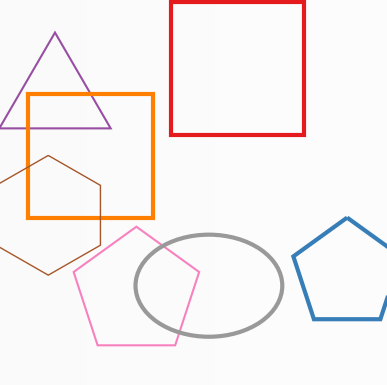[{"shape": "square", "thickness": 3, "radius": 0.86, "center": [0.613, 0.822]}, {"shape": "pentagon", "thickness": 3, "radius": 0.73, "center": [0.896, 0.289]}, {"shape": "triangle", "thickness": 1.5, "radius": 0.83, "center": [0.142, 0.75]}, {"shape": "square", "thickness": 3, "radius": 0.81, "center": [0.234, 0.595]}, {"shape": "hexagon", "thickness": 1, "radius": 0.78, "center": [0.125, 0.441]}, {"shape": "pentagon", "thickness": 1.5, "radius": 0.85, "center": [0.352, 0.241]}, {"shape": "oval", "thickness": 3, "radius": 0.95, "center": [0.539, 0.258]}]